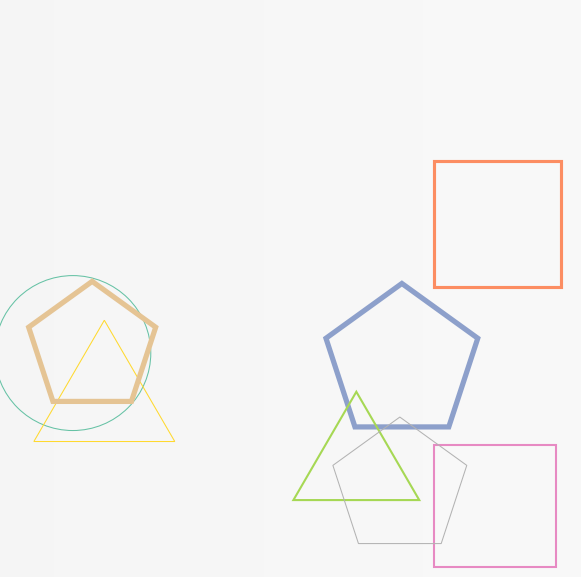[{"shape": "circle", "thickness": 0.5, "radius": 0.67, "center": [0.125, 0.388]}, {"shape": "square", "thickness": 1.5, "radius": 0.55, "center": [0.855, 0.612]}, {"shape": "pentagon", "thickness": 2.5, "radius": 0.69, "center": [0.691, 0.371]}, {"shape": "square", "thickness": 1, "radius": 0.53, "center": [0.852, 0.123]}, {"shape": "triangle", "thickness": 1, "radius": 0.63, "center": [0.613, 0.196]}, {"shape": "triangle", "thickness": 0.5, "radius": 0.7, "center": [0.179, 0.305]}, {"shape": "pentagon", "thickness": 2.5, "radius": 0.57, "center": [0.159, 0.397]}, {"shape": "pentagon", "thickness": 0.5, "radius": 0.61, "center": [0.688, 0.156]}]